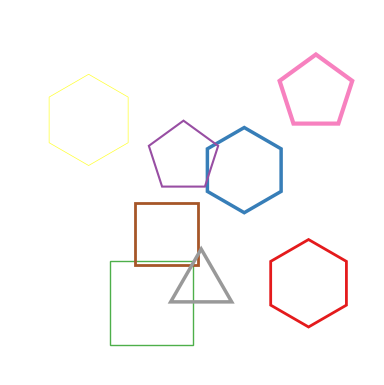[{"shape": "hexagon", "thickness": 2, "radius": 0.57, "center": [0.801, 0.264]}, {"shape": "hexagon", "thickness": 2.5, "radius": 0.55, "center": [0.634, 0.558]}, {"shape": "square", "thickness": 1, "radius": 0.54, "center": [0.393, 0.213]}, {"shape": "pentagon", "thickness": 1.5, "radius": 0.47, "center": [0.477, 0.592]}, {"shape": "hexagon", "thickness": 0.5, "radius": 0.59, "center": [0.23, 0.689]}, {"shape": "square", "thickness": 2, "radius": 0.41, "center": [0.433, 0.392]}, {"shape": "pentagon", "thickness": 3, "radius": 0.5, "center": [0.821, 0.759]}, {"shape": "triangle", "thickness": 2.5, "radius": 0.46, "center": [0.523, 0.262]}]